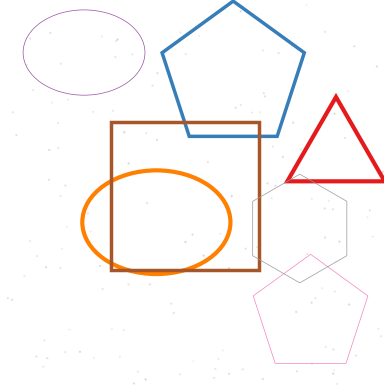[{"shape": "triangle", "thickness": 3, "radius": 0.73, "center": [0.873, 0.602]}, {"shape": "pentagon", "thickness": 2.5, "radius": 0.97, "center": [0.606, 0.803]}, {"shape": "oval", "thickness": 0.5, "radius": 0.79, "center": [0.218, 0.864]}, {"shape": "oval", "thickness": 3, "radius": 0.96, "center": [0.406, 0.423]}, {"shape": "square", "thickness": 2.5, "radius": 0.96, "center": [0.481, 0.491]}, {"shape": "pentagon", "thickness": 0.5, "radius": 0.78, "center": [0.807, 0.183]}, {"shape": "hexagon", "thickness": 0.5, "radius": 0.71, "center": [0.779, 0.406]}]